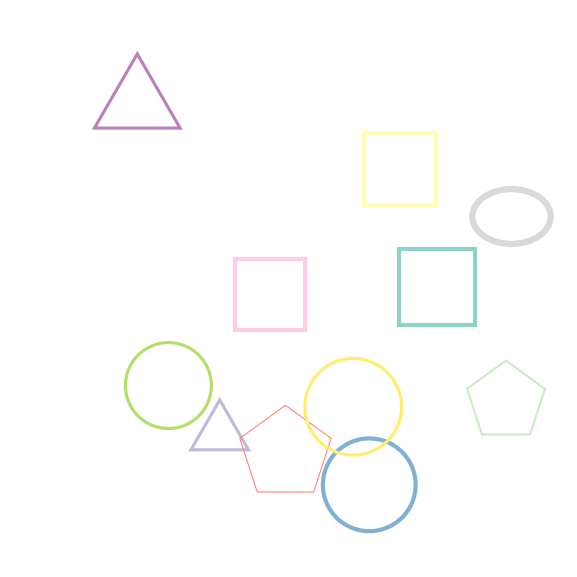[{"shape": "square", "thickness": 2, "radius": 0.33, "center": [0.757, 0.503]}, {"shape": "square", "thickness": 2, "radius": 0.31, "center": [0.693, 0.706]}, {"shape": "triangle", "thickness": 1.5, "radius": 0.29, "center": [0.38, 0.249]}, {"shape": "pentagon", "thickness": 0.5, "radius": 0.42, "center": [0.494, 0.214]}, {"shape": "circle", "thickness": 2, "radius": 0.4, "center": [0.639, 0.16]}, {"shape": "circle", "thickness": 1.5, "radius": 0.37, "center": [0.292, 0.332]}, {"shape": "square", "thickness": 2, "radius": 0.3, "center": [0.467, 0.489]}, {"shape": "oval", "thickness": 3, "radius": 0.34, "center": [0.886, 0.624]}, {"shape": "triangle", "thickness": 1.5, "radius": 0.43, "center": [0.238, 0.82]}, {"shape": "pentagon", "thickness": 1, "radius": 0.35, "center": [0.876, 0.304]}, {"shape": "circle", "thickness": 1.5, "radius": 0.42, "center": [0.612, 0.295]}]